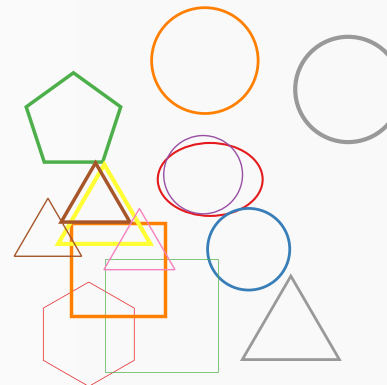[{"shape": "hexagon", "thickness": 0.5, "radius": 0.68, "center": [0.229, 0.132]}, {"shape": "oval", "thickness": 1.5, "radius": 0.68, "center": [0.542, 0.534]}, {"shape": "circle", "thickness": 2, "radius": 0.53, "center": [0.642, 0.353]}, {"shape": "square", "thickness": 0.5, "radius": 0.73, "center": [0.417, 0.18]}, {"shape": "pentagon", "thickness": 2.5, "radius": 0.64, "center": [0.19, 0.683]}, {"shape": "circle", "thickness": 1, "radius": 0.51, "center": [0.524, 0.546]}, {"shape": "square", "thickness": 2.5, "radius": 0.61, "center": [0.304, 0.3]}, {"shape": "circle", "thickness": 2, "radius": 0.69, "center": [0.529, 0.843]}, {"shape": "triangle", "thickness": 3, "radius": 0.69, "center": [0.269, 0.435]}, {"shape": "triangle", "thickness": 1, "radius": 0.5, "center": [0.124, 0.385]}, {"shape": "triangle", "thickness": 2.5, "radius": 0.51, "center": [0.247, 0.474]}, {"shape": "triangle", "thickness": 1, "radius": 0.53, "center": [0.36, 0.352]}, {"shape": "circle", "thickness": 3, "radius": 0.68, "center": [0.899, 0.768]}, {"shape": "triangle", "thickness": 2, "radius": 0.72, "center": [0.751, 0.138]}]